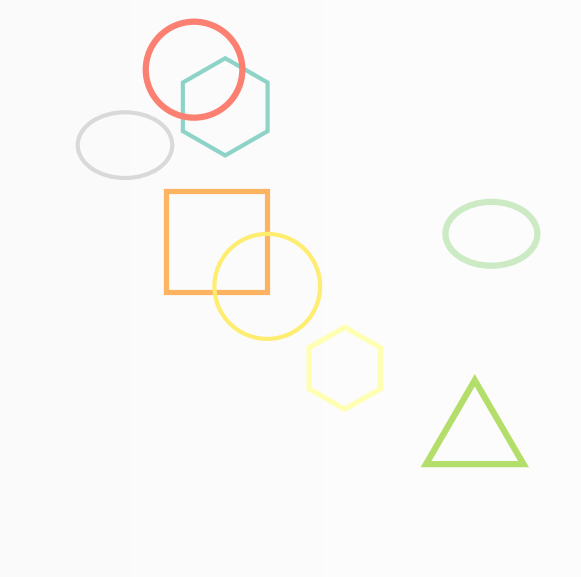[{"shape": "hexagon", "thickness": 2, "radius": 0.42, "center": [0.387, 0.814]}, {"shape": "hexagon", "thickness": 2.5, "radius": 0.36, "center": [0.593, 0.362]}, {"shape": "circle", "thickness": 3, "radius": 0.42, "center": [0.334, 0.878]}, {"shape": "square", "thickness": 2.5, "radius": 0.44, "center": [0.372, 0.58]}, {"shape": "triangle", "thickness": 3, "radius": 0.48, "center": [0.817, 0.244]}, {"shape": "oval", "thickness": 2, "radius": 0.41, "center": [0.215, 0.748]}, {"shape": "oval", "thickness": 3, "radius": 0.4, "center": [0.845, 0.594]}, {"shape": "circle", "thickness": 2, "radius": 0.45, "center": [0.46, 0.503]}]